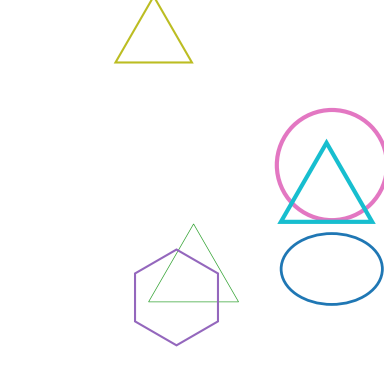[{"shape": "oval", "thickness": 2, "radius": 0.66, "center": [0.862, 0.301]}, {"shape": "triangle", "thickness": 0.5, "radius": 0.67, "center": [0.503, 0.283]}, {"shape": "hexagon", "thickness": 1.5, "radius": 0.62, "center": [0.458, 0.227]}, {"shape": "circle", "thickness": 3, "radius": 0.72, "center": [0.862, 0.571]}, {"shape": "triangle", "thickness": 1.5, "radius": 0.57, "center": [0.399, 0.895]}, {"shape": "triangle", "thickness": 3, "radius": 0.68, "center": [0.848, 0.492]}]